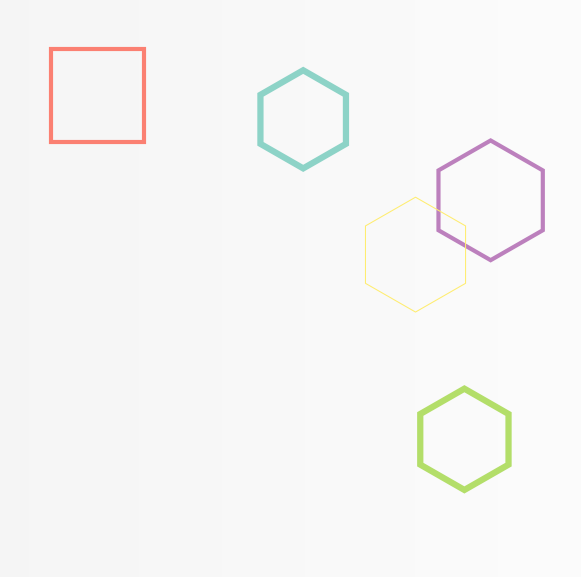[{"shape": "hexagon", "thickness": 3, "radius": 0.42, "center": [0.522, 0.793]}, {"shape": "square", "thickness": 2, "radius": 0.4, "center": [0.167, 0.834]}, {"shape": "hexagon", "thickness": 3, "radius": 0.44, "center": [0.799, 0.238]}, {"shape": "hexagon", "thickness": 2, "radius": 0.52, "center": [0.844, 0.652]}, {"shape": "hexagon", "thickness": 0.5, "radius": 0.5, "center": [0.715, 0.558]}]